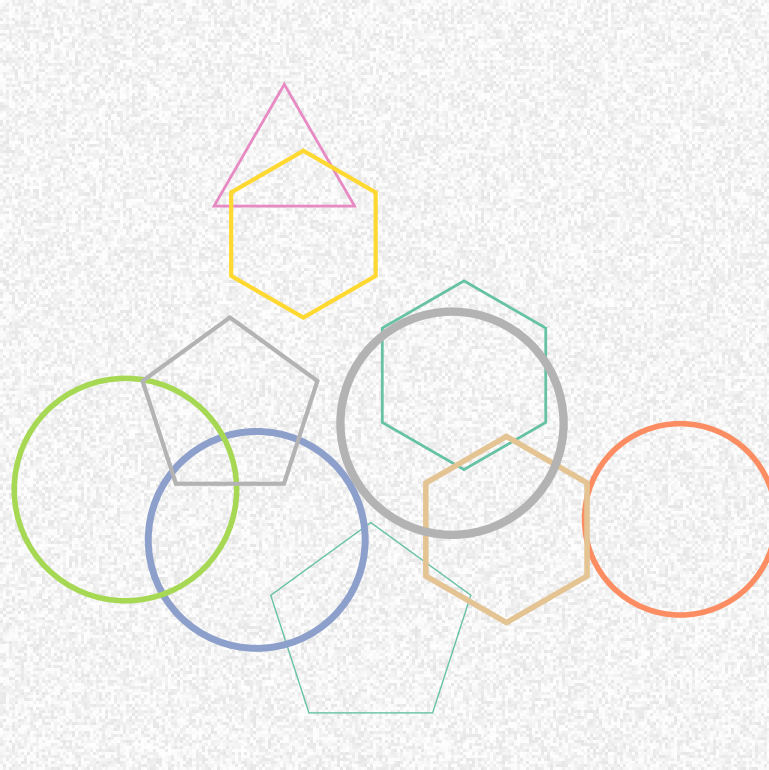[{"shape": "hexagon", "thickness": 1, "radius": 0.61, "center": [0.603, 0.513]}, {"shape": "pentagon", "thickness": 0.5, "radius": 0.68, "center": [0.482, 0.185]}, {"shape": "circle", "thickness": 2, "radius": 0.62, "center": [0.883, 0.326]}, {"shape": "circle", "thickness": 2.5, "radius": 0.7, "center": [0.333, 0.299]}, {"shape": "triangle", "thickness": 1, "radius": 0.53, "center": [0.369, 0.785]}, {"shape": "circle", "thickness": 2, "radius": 0.72, "center": [0.163, 0.364]}, {"shape": "hexagon", "thickness": 1.5, "radius": 0.54, "center": [0.394, 0.696]}, {"shape": "hexagon", "thickness": 2, "radius": 0.6, "center": [0.658, 0.312]}, {"shape": "pentagon", "thickness": 1.5, "radius": 0.6, "center": [0.299, 0.468]}, {"shape": "circle", "thickness": 3, "radius": 0.72, "center": [0.587, 0.45]}]